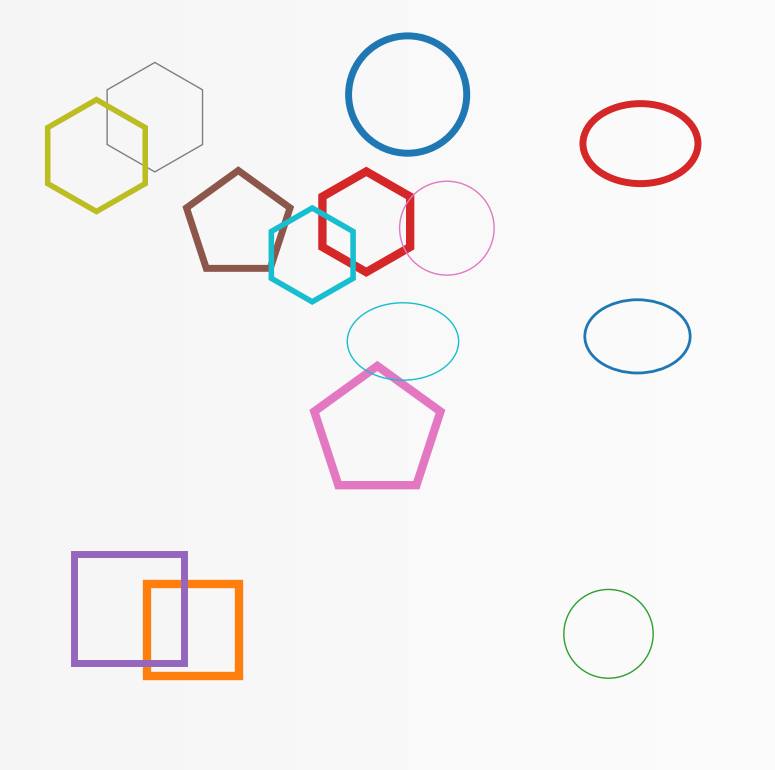[{"shape": "oval", "thickness": 1, "radius": 0.34, "center": [0.823, 0.563]}, {"shape": "circle", "thickness": 2.5, "radius": 0.38, "center": [0.526, 0.877]}, {"shape": "square", "thickness": 3, "radius": 0.3, "center": [0.249, 0.182]}, {"shape": "circle", "thickness": 0.5, "radius": 0.29, "center": [0.785, 0.177]}, {"shape": "oval", "thickness": 2.5, "radius": 0.37, "center": [0.826, 0.813]}, {"shape": "hexagon", "thickness": 3, "radius": 0.33, "center": [0.473, 0.712]}, {"shape": "square", "thickness": 2.5, "radius": 0.35, "center": [0.167, 0.209]}, {"shape": "pentagon", "thickness": 2.5, "radius": 0.35, "center": [0.307, 0.708]}, {"shape": "pentagon", "thickness": 3, "radius": 0.43, "center": [0.487, 0.439]}, {"shape": "circle", "thickness": 0.5, "radius": 0.3, "center": [0.577, 0.704]}, {"shape": "hexagon", "thickness": 0.5, "radius": 0.36, "center": [0.2, 0.848]}, {"shape": "hexagon", "thickness": 2, "radius": 0.36, "center": [0.124, 0.798]}, {"shape": "oval", "thickness": 0.5, "radius": 0.36, "center": [0.52, 0.557]}, {"shape": "hexagon", "thickness": 2, "radius": 0.3, "center": [0.403, 0.669]}]